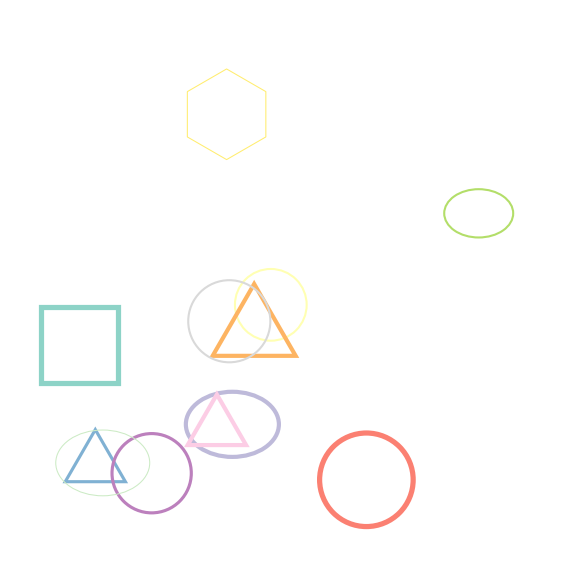[{"shape": "square", "thickness": 2.5, "radius": 0.33, "center": [0.138, 0.402]}, {"shape": "circle", "thickness": 1, "radius": 0.31, "center": [0.469, 0.471]}, {"shape": "oval", "thickness": 2, "radius": 0.4, "center": [0.402, 0.264]}, {"shape": "circle", "thickness": 2.5, "radius": 0.4, "center": [0.634, 0.168]}, {"shape": "triangle", "thickness": 1.5, "radius": 0.3, "center": [0.165, 0.195]}, {"shape": "triangle", "thickness": 2, "radius": 0.41, "center": [0.44, 0.424]}, {"shape": "oval", "thickness": 1, "radius": 0.3, "center": [0.829, 0.63]}, {"shape": "triangle", "thickness": 2, "radius": 0.29, "center": [0.376, 0.258]}, {"shape": "circle", "thickness": 1, "radius": 0.36, "center": [0.397, 0.443]}, {"shape": "circle", "thickness": 1.5, "radius": 0.34, "center": [0.263, 0.18]}, {"shape": "oval", "thickness": 0.5, "radius": 0.41, "center": [0.178, 0.198]}, {"shape": "hexagon", "thickness": 0.5, "radius": 0.39, "center": [0.392, 0.801]}]